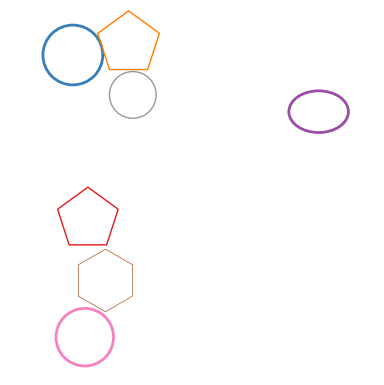[{"shape": "pentagon", "thickness": 1, "radius": 0.41, "center": [0.228, 0.431]}, {"shape": "circle", "thickness": 2, "radius": 0.39, "center": [0.189, 0.857]}, {"shape": "oval", "thickness": 2, "radius": 0.39, "center": [0.828, 0.71]}, {"shape": "pentagon", "thickness": 1, "radius": 0.42, "center": [0.334, 0.887]}, {"shape": "hexagon", "thickness": 0.5, "radius": 0.41, "center": [0.274, 0.272]}, {"shape": "circle", "thickness": 2, "radius": 0.37, "center": [0.22, 0.124]}, {"shape": "circle", "thickness": 1, "radius": 0.3, "center": [0.345, 0.753]}]